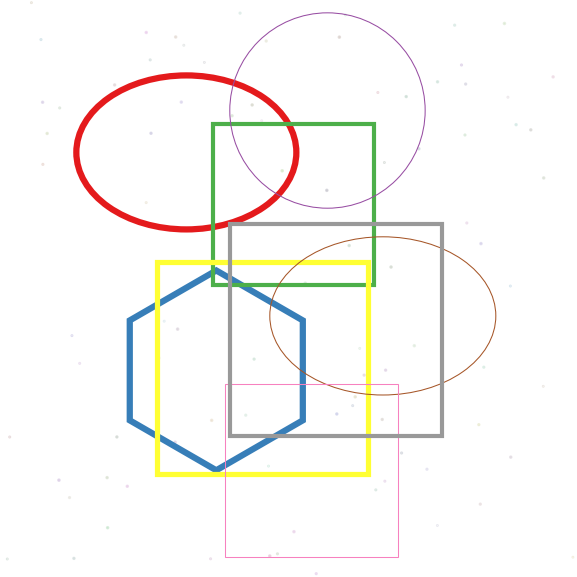[{"shape": "oval", "thickness": 3, "radius": 0.95, "center": [0.323, 0.735]}, {"shape": "hexagon", "thickness": 3, "radius": 0.87, "center": [0.375, 0.358]}, {"shape": "square", "thickness": 2, "radius": 0.7, "center": [0.509, 0.645]}, {"shape": "circle", "thickness": 0.5, "radius": 0.85, "center": [0.567, 0.808]}, {"shape": "square", "thickness": 2.5, "radius": 0.92, "center": [0.455, 0.362]}, {"shape": "oval", "thickness": 0.5, "radius": 0.98, "center": [0.663, 0.452]}, {"shape": "square", "thickness": 0.5, "radius": 0.75, "center": [0.539, 0.185]}, {"shape": "square", "thickness": 2, "radius": 0.92, "center": [0.582, 0.427]}]